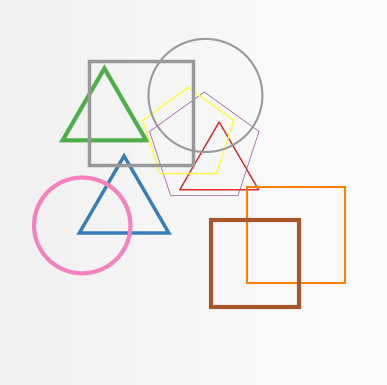[{"shape": "triangle", "thickness": 1, "radius": 0.59, "center": [0.566, 0.566]}, {"shape": "triangle", "thickness": 2.5, "radius": 0.67, "center": [0.32, 0.462]}, {"shape": "triangle", "thickness": 3, "radius": 0.62, "center": [0.269, 0.698]}, {"shape": "pentagon", "thickness": 0.5, "radius": 0.74, "center": [0.527, 0.613]}, {"shape": "square", "thickness": 1.5, "radius": 0.63, "center": [0.764, 0.39]}, {"shape": "pentagon", "thickness": 1, "radius": 0.62, "center": [0.486, 0.649]}, {"shape": "square", "thickness": 3, "radius": 0.57, "center": [0.657, 0.315]}, {"shape": "circle", "thickness": 3, "radius": 0.62, "center": [0.212, 0.414]}, {"shape": "circle", "thickness": 1.5, "radius": 0.73, "center": [0.53, 0.752]}, {"shape": "square", "thickness": 2.5, "radius": 0.67, "center": [0.364, 0.707]}]